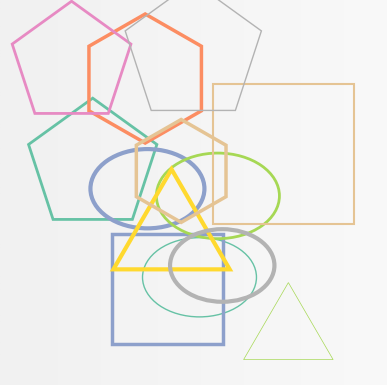[{"shape": "pentagon", "thickness": 2, "radius": 0.87, "center": [0.239, 0.571]}, {"shape": "oval", "thickness": 1, "radius": 0.74, "center": [0.515, 0.28]}, {"shape": "hexagon", "thickness": 2.5, "radius": 0.84, "center": [0.375, 0.796]}, {"shape": "oval", "thickness": 3, "radius": 0.74, "center": [0.38, 0.51]}, {"shape": "square", "thickness": 2.5, "radius": 0.71, "center": [0.433, 0.25]}, {"shape": "pentagon", "thickness": 2, "radius": 0.81, "center": [0.185, 0.836]}, {"shape": "triangle", "thickness": 0.5, "radius": 0.67, "center": [0.744, 0.133]}, {"shape": "oval", "thickness": 2, "radius": 0.79, "center": [0.562, 0.491]}, {"shape": "triangle", "thickness": 3, "radius": 0.87, "center": [0.443, 0.387]}, {"shape": "square", "thickness": 1.5, "radius": 0.91, "center": [0.731, 0.6]}, {"shape": "hexagon", "thickness": 2.5, "radius": 0.67, "center": [0.468, 0.556]}, {"shape": "pentagon", "thickness": 1, "radius": 0.92, "center": [0.499, 0.863]}, {"shape": "oval", "thickness": 3, "radius": 0.67, "center": [0.574, 0.31]}]